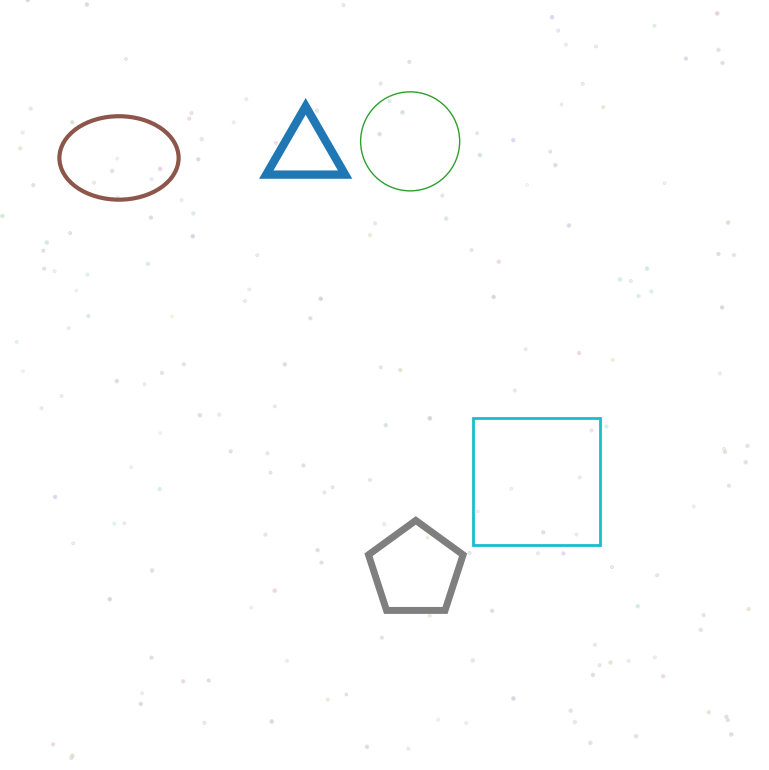[{"shape": "triangle", "thickness": 3, "radius": 0.3, "center": [0.397, 0.803]}, {"shape": "circle", "thickness": 0.5, "radius": 0.32, "center": [0.533, 0.816]}, {"shape": "oval", "thickness": 1.5, "radius": 0.39, "center": [0.155, 0.795]}, {"shape": "pentagon", "thickness": 2.5, "radius": 0.32, "center": [0.54, 0.26]}, {"shape": "square", "thickness": 1, "radius": 0.41, "center": [0.697, 0.374]}]